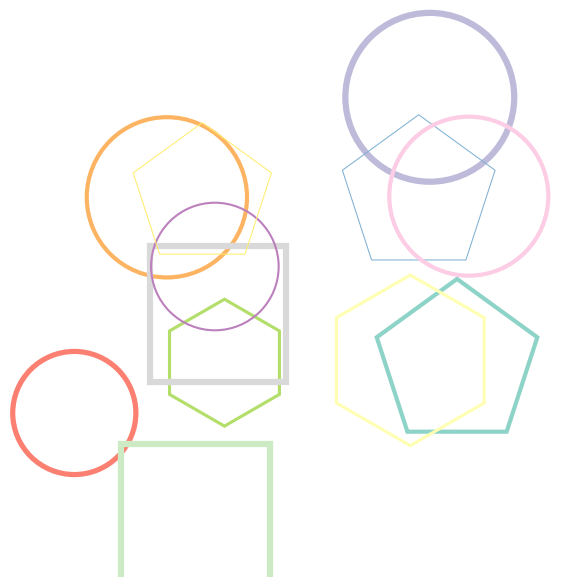[{"shape": "pentagon", "thickness": 2, "radius": 0.73, "center": [0.791, 0.37]}, {"shape": "hexagon", "thickness": 1.5, "radius": 0.74, "center": [0.71, 0.375]}, {"shape": "circle", "thickness": 3, "radius": 0.73, "center": [0.744, 0.831]}, {"shape": "circle", "thickness": 2.5, "radius": 0.53, "center": [0.129, 0.284]}, {"shape": "pentagon", "thickness": 0.5, "radius": 0.69, "center": [0.725, 0.661]}, {"shape": "circle", "thickness": 2, "radius": 0.69, "center": [0.289, 0.657]}, {"shape": "hexagon", "thickness": 1.5, "radius": 0.55, "center": [0.389, 0.371]}, {"shape": "circle", "thickness": 2, "radius": 0.69, "center": [0.812, 0.659]}, {"shape": "square", "thickness": 3, "radius": 0.59, "center": [0.378, 0.456]}, {"shape": "circle", "thickness": 1, "radius": 0.55, "center": [0.372, 0.538]}, {"shape": "square", "thickness": 3, "radius": 0.65, "center": [0.338, 0.101]}, {"shape": "pentagon", "thickness": 0.5, "radius": 0.63, "center": [0.35, 0.661]}]